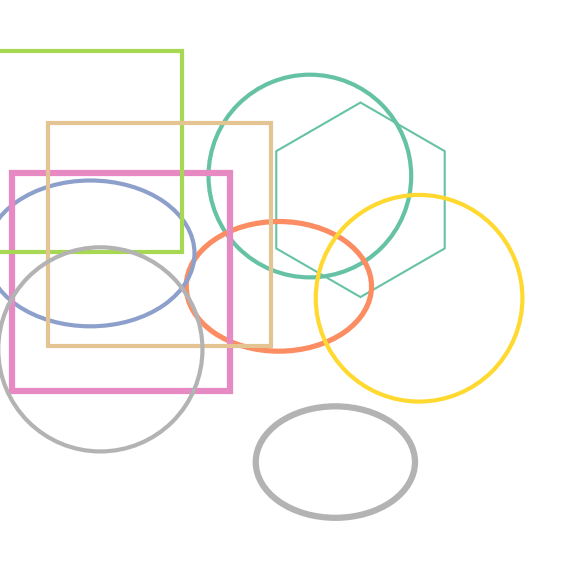[{"shape": "hexagon", "thickness": 1, "radius": 0.84, "center": [0.624, 0.653]}, {"shape": "circle", "thickness": 2, "radius": 0.88, "center": [0.537, 0.694]}, {"shape": "oval", "thickness": 2.5, "radius": 0.8, "center": [0.483, 0.503]}, {"shape": "oval", "thickness": 2, "radius": 0.9, "center": [0.156, 0.56]}, {"shape": "square", "thickness": 3, "radius": 0.94, "center": [0.21, 0.51]}, {"shape": "square", "thickness": 2, "radius": 0.87, "center": [0.141, 0.737]}, {"shape": "circle", "thickness": 2, "radius": 0.89, "center": [0.726, 0.483]}, {"shape": "square", "thickness": 2, "radius": 0.97, "center": [0.276, 0.592]}, {"shape": "circle", "thickness": 2, "radius": 0.88, "center": [0.174, 0.394]}, {"shape": "oval", "thickness": 3, "radius": 0.69, "center": [0.581, 0.199]}]